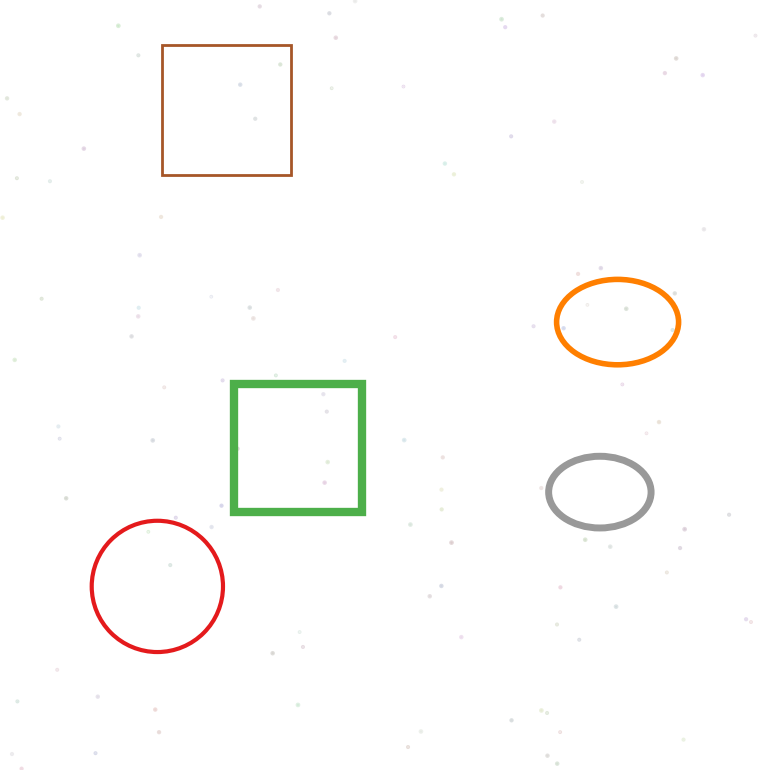[{"shape": "circle", "thickness": 1.5, "radius": 0.43, "center": [0.204, 0.238]}, {"shape": "square", "thickness": 3, "radius": 0.41, "center": [0.387, 0.418]}, {"shape": "oval", "thickness": 2, "radius": 0.4, "center": [0.802, 0.582]}, {"shape": "square", "thickness": 1, "radius": 0.42, "center": [0.294, 0.857]}, {"shape": "oval", "thickness": 2.5, "radius": 0.33, "center": [0.779, 0.361]}]